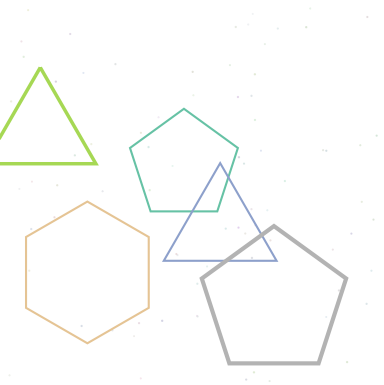[{"shape": "pentagon", "thickness": 1.5, "radius": 0.74, "center": [0.478, 0.57]}, {"shape": "triangle", "thickness": 1.5, "radius": 0.85, "center": [0.572, 0.407]}, {"shape": "triangle", "thickness": 2.5, "radius": 0.83, "center": [0.105, 0.658]}, {"shape": "hexagon", "thickness": 1.5, "radius": 0.92, "center": [0.227, 0.292]}, {"shape": "pentagon", "thickness": 3, "radius": 0.99, "center": [0.712, 0.216]}]